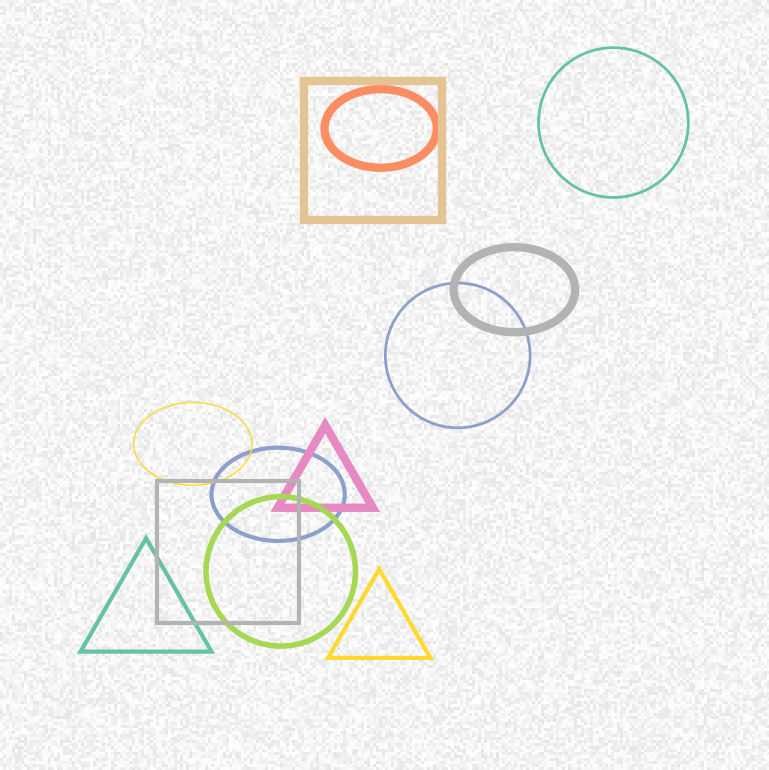[{"shape": "triangle", "thickness": 1.5, "radius": 0.49, "center": [0.19, 0.203]}, {"shape": "circle", "thickness": 1, "radius": 0.49, "center": [0.797, 0.841]}, {"shape": "oval", "thickness": 3, "radius": 0.36, "center": [0.494, 0.833]}, {"shape": "oval", "thickness": 1.5, "radius": 0.43, "center": [0.361, 0.358]}, {"shape": "circle", "thickness": 1, "radius": 0.47, "center": [0.594, 0.538]}, {"shape": "triangle", "thickness": 3, "radius": 0.36, "center": [0.422, 0.376]}, {"shape": "circle", "thickness": 2, "radius": 0.49, "center": [0.365, 0.258]}, {"shape": "triangle", "thickness": 1.5, "radius": 0.38, "center": [0.492, 0.184]}, {"shape": "oval", "thickness": 0.5, "radius": 0.38, "center": [0.25, 0.424]}, {"shape": "square", "thickness": 3, "radius": 0.45, "center": [0.484, 0.805]}, {"shape": "oval", "thickness": 3, "radius": 0.39, "center": [0.668, 0.624]}, {"shape": "square", "thickness": 1.5, "radius": 0.46, "center": [0.296, 0.283]}]